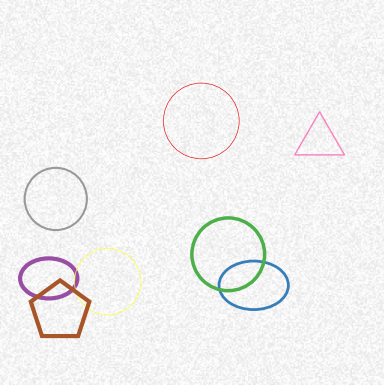[{"shape": "circle", "thickness": 0.5, "radius": 0.49, "center": [0.523, 0.686]}, {"shape": "oval", "thickness": 2, "radius": 0.45, "center": [0.659, 0.259]}, {"shape": "circle", "thickness": 2.5, "radius": 0.47, "center": [0.593, 0.339]}, {"shape": "oval", "thickness": 3, "radius": 0.37, "center": [0.127, 0.277]}, {"shape": "circle", "thickness": 0.5, "radius": 0.43, "center": [0.28, 0.268]}, {"shape": "pentagon", "thickness": 3, "radius": 0.4, "center": [0.156, 0.192]}, {"shape": "triangle", "thickness": 1, "radius": 0.37, "center": [0.83, 0.635]}, {"shape": "circle", "thickness": 1.5, "radius": 0.4, "center": [0.145, 0.483]}]